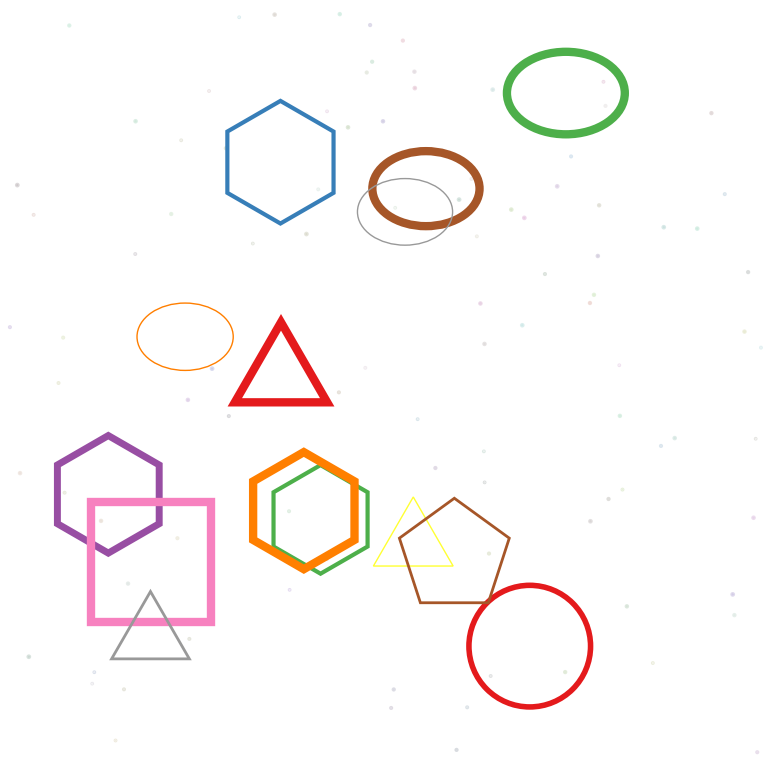[{"shape": "circle", "thickness": 2, "radius": 0.39, "center": [0.688, 0.161]}, {"shape": "triangle", "thickness": 3, "radius": 0.35, "center": [0.365, 0.512]}, {"shape": "hexagon", "thickness": 1.5, "radius": 0.4, "center": [0.364, 0.789]}, {"shape": "hexagon", "thickness": 1.5, "radius": 0.35, "center": [0.416, 0.325]}, {"shape": "oval", "thickness": 3, "radius": 0.38, "center": [0.735, 0.879]}, {"shape": "hexagon", "thickness": 2.5, "radius": 0.38, "center": [0.141, 0.358]}, {"shape": "oval", "thickness": 0.5, "radius": 0.31, "center": [0.24, 0.563]}, {"shape": "hexagon", "thickness": 3, "radius": 0.38, "center": [0.395, 0.337]}, {"shape": "triangle", "thickness": 0.5, "radius": 0.3, "center": [0.537, 0.295]}, {"shape": "oval", "thickness": 3, "radius": 0.35, "center": [0.553, 0.755]}, {"shape": "pentagon", "thickness": 1, "radius": 0.38, "center": [0.59, 0.278]}, {"shape": "square", "thickness": 3, "radius": 0.39, "center": [0.196, 0.27]}, {"shape": "triangle", "thickness": 1, "radius": 0.29, "center": [0.195, 0.173]}, {"shape": "oval", "thickness": 0.5, "radius": 0.31, "center": [0.526, 0.725]}]